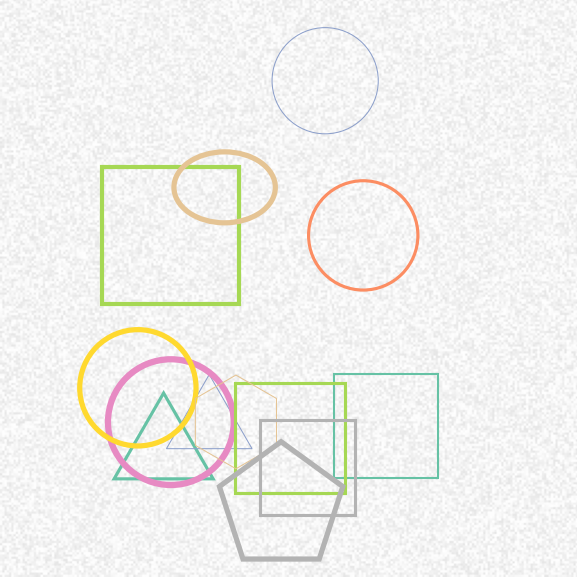[{"shape": "triangle", "thickness": 1.5, "radius": 0.5, "center": [0.283, 0.219]}, {"shape": "square", "thickness": 1, "radius": 0.45, "center": [0.668, 0.261]}, {"shape": "circle", "thickness": 1.5, "radius": 0.47, "center": [0.629, 0.592]}, {"shape": "circle", "thickness": 0.5, "radius": 0.46, "center": [0.563, 0.859]}, {"shape": "triangle", "thickness": 0.5, "radius": 0.43, "center": [0.362, 0.265]}, {"shape": "circle", "thickness": 3, "radius": 0.54, "center": [0.296, 0.268]}, {"shape": "square", "thickness": 2, "radius": 0.59, "center": [0.295, 0.591]}, {"shape": "square", "thickness": 1.5, "radius": 0.48, "center": [0.502, 0.241]}, {"shape": "circle", "thickness": 2.5, "radius": 0.5, "center": [0.239, 0.328]}, {"shape": "hexagon", "thickness": 0.5, "radius": 0.41, "center": [0.408, 0.269]}, {"shape": "oval", "thickness": 2.5, "radius": 0.44, "center": [0.389, 0.675]}, {"shape": "square", "thickness": 1.5, "radius": 0.41, "center": [0.532, 0.189]}, {"shape": "pentagon", "thickness": 2.5, "radius": 0.56, "center": [0.487, 0.122]}]